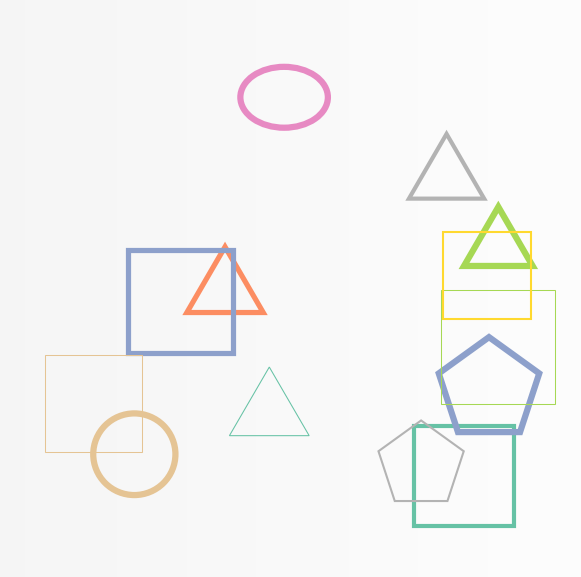[{"shape": "square", "thickness": 2, "radius": 0.43, "center": [0.798, 0.175]}, {"shape": "triangle", "thickness": 0.5, "radius": 0.4, "center": [0.463, 0.284]}, {"shape": "triangle", "thickness": 2.5, "radius": 0.38, "center": [0.387, 0.496]}, {"shape": "pentagon", "thickness": 3, "radius": 0.45, "center": [0.841, 0.324]}, {"shape": "square", "thickness": 2.5, "radius": 0.45, "center": [0.31, 0.477]}, {"shape": "oval", "thickness": 3, "radius": 0.38, "center": [0.489, 0.831]}, {"shape": "triangle", "thickness": 3, "radius": 0.34, "center": [0.857, 0.573]}, {"shape": "square", "thickness": 0.5, "radius": 0.49, "center": [0.857, 0.399]}, {"shape": "square", "thickness": 1, "radius": 0.38, "center": [0.837, 0.523]}, {"shape": "circle", "thickness": 3, "radius": 0.35, "center": [0.231, 0.213]}, {"shape": "square", "thickness": 0.5, "radius": 0.42, "center": [0.161, 0.301]}, {"shape": "pentagon", "thickness": 1, "radius": 0.39, "center": [0.724, 0.194]}, {"shape": "triangle", "thickness": 2, "radius": 0.37, "center": [0.768, 0.693]}]